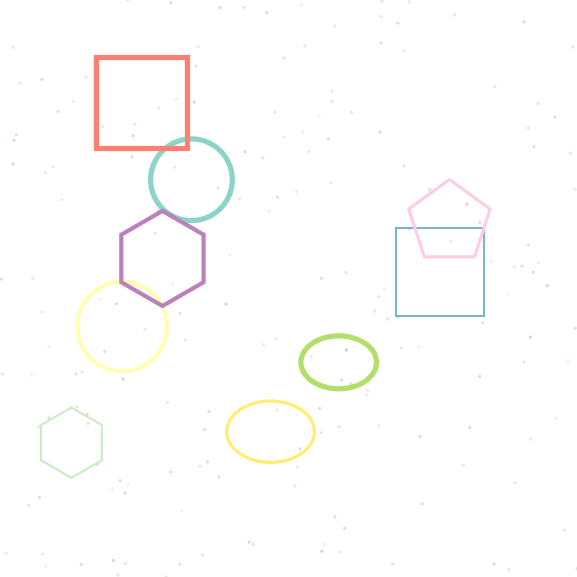[{"shape": "circle", "thickness": 2.5, "radius": 0.35, "center": [0.332, 0.688]}, {"shape": "circle", "thickness": 2, "radius": 0.39, "center": [0.212, 0.434]}, {"shape": "square", "thickness": 2.5, "radius": 0.39, "center": [0.245, 0.821]}, {"shape": "square", "thickness": 1, "radius": 0.38, "center": [0.762, 0.528]}, {"shape": "oval", "thickness": 2.5, "radius": 0.33, "center": [0.587, 0.372]}, {"shape": "pentagon", "thickness": 1.5, "radius": 0.37, "center": [0.778, 0.614]}, {"shape": "hexagon", "thickness": 2, "radius": 0.41, "center": [0.281, 0.552]}, {"shape": "hexagon", "thickness": 1, "radius": 0.3, "center": [0.124, 0.233]}, {"shape": "oval", "thickness": 1.5, "radius": 0.38, "center": [0.468, 0.252]}]